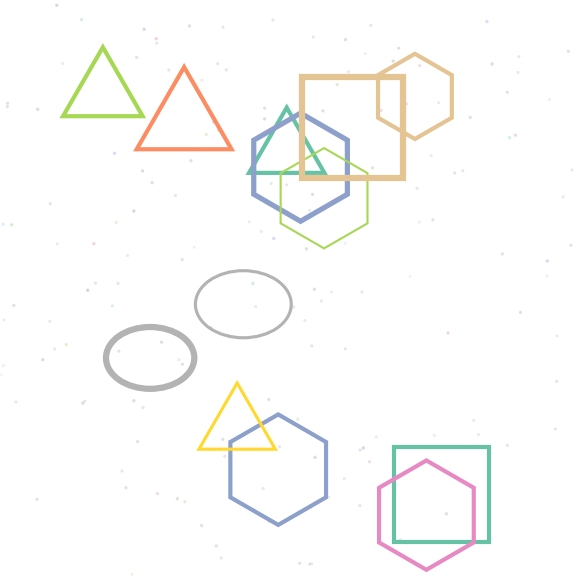[{"shape": "triangle", "thickness": 2, "radius": 0.38, "center": [0.496, 0.737]}, {"shape": "square", "thickness": 2, "radius": 0.41, "center": [0.765, 0.143]}, {"shape": "triangle", "thickness": 2, "radius": 0.47, "center": [0.319, 0.788]}, {"shape": "hexagon", "thickness": 2, "radius": 0.48, "center": [0.482, 0.186]}, {"shape": "hexagon", "thickness": 2.5, "radius": 0.47, "center": [0.52, 0.71]}, {"shape": "hexagon", "thickness": 2, "radius": 0.47, "center": [0.738, 0.107]}, {"shape": "hexagon", "thickness": 1, "radius": 0.43, "center": [0.561, 0.656]}, {"shape": "triangle", "thickness": 2, "radius": 0.4, "center": [0.178, 0.838]}, {"shape": "triangle", "thickness": 1.5, "radius": 0.38, "center": [0.411, 0.259]}, {"shape": "square", "thickness": 3, "radius": 0.44, "center": [0.61, 0.779]}, {"shape": "hexagon", "thickness": 2, "radius": 0.37, "center": [0.719, 0.832]}, {"shape": "oval", "thickness": 1.5, "radius": 0.41, "center": [0.421, 0.472]}, {"shape": "oval", "thickness": 3, "radius": 0.38, "center": [0.26, 0.379]}]